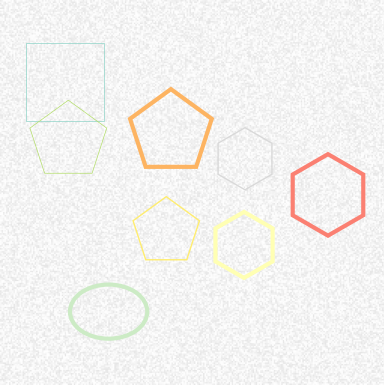[{"shape": "square", "thickness": 0.5, "radius": 0.51, "center": [0.168, 0.787]}, {"shape": "hexagon", "thickness": 3, "radius": 0.43, "center": [0.634, 0.364]}, {"shape": "hexagon", "thickness": 3, "radius": 0.53, "center": [0.852, 0.494]}, {"shape": "pentagon", "thickness": 3, "radius": 0.56, "center": [0.444, 0.657]}, {"shape": "pentagon", "thickness": 0.5, "radius": 0.52, "center": [0.178, 0.635]}, {"shape": "hexagon", "thickness": 1, "radius": 0.4, "center": [0.636, 0.588]}, {"shape": "oval", "thickness": 3, "radius": 0.5, "center": [0.282, 0.191]}, {"shape": "pentagon", "thickness": 1, "radius": 0.45, "center": [0.432, 0.399]}]